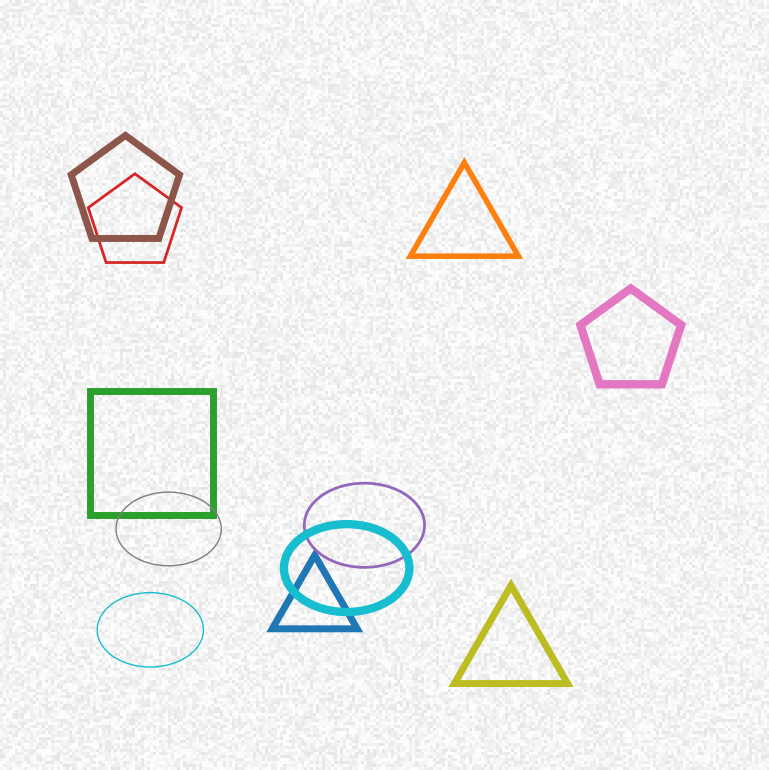[{"shape": "triangle", "thickness": 2.5, "radius": 0.32, "center": [0.409, 0.215]}, {"shape": "triangle", "thickness": 2, "radius": 0.4, "center": [0.603, 0.708]}, {"shape": "square", "thickness": 2.5, "radius": 0.4, "center": [0.197, 0.412]}, {"shape": "pentagon", "thickness": 1, "radius": 0.32, "center": [0.175, 0.711]}, {"shape": "oval", "thickness": 1, "radius": 0.39, "center": [0.473, 0.318]}, {"shape": "pentagon", "thickness": 2.5, "radius": 0.37, "center": [0.163, 0.75]}, {"shape": "pentagon", "thickness": 3, "radius": 0.34, "center": [0.819, 0.557]}, {"shape": "oval", "thickness": 0.5, "radius": 0.34, "center": [0.219, 0.313]}, {"shape": "triangle", "thickness": 2.5, "radius": 0.42, "center": [0.664, 0.155]}, {"shape": "oval", "thickness": 3, "radius": 0.41, "center": [0.45, 0.262]}, {"shape": "oval", "thickness": 0.5, "radius": 0.35, "center": [0.195, 0.182]}]